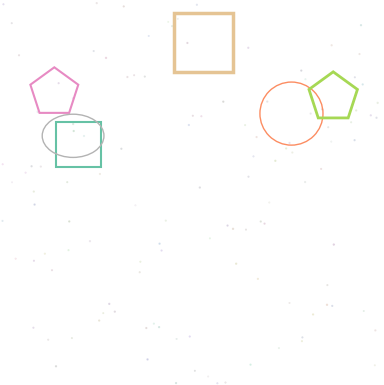[{"shape": "square", "thickness": 1.5, "radius": 0.29, "center": [0.203, 0.625]}, {"shape": "circle", "thickness": 1, "radius": 0.41, "center": [0.757, 0.705]}, {"shape": "pentagon", "thickness": 1.5, "radius": 0.33, "center": [0.141, 0.76]}, {"shape": "pentagon", "thickness": 2, "radius": 0.33, "center": [0.865, 0.747]}, {"shape": "square", "thickness": 2.5, "radius": 0.38, "center": [0.529, 0.89]}, {"shape": "oval", "thickness": 1, "radius": 0.4, "center": [0.19, 0.647]}]